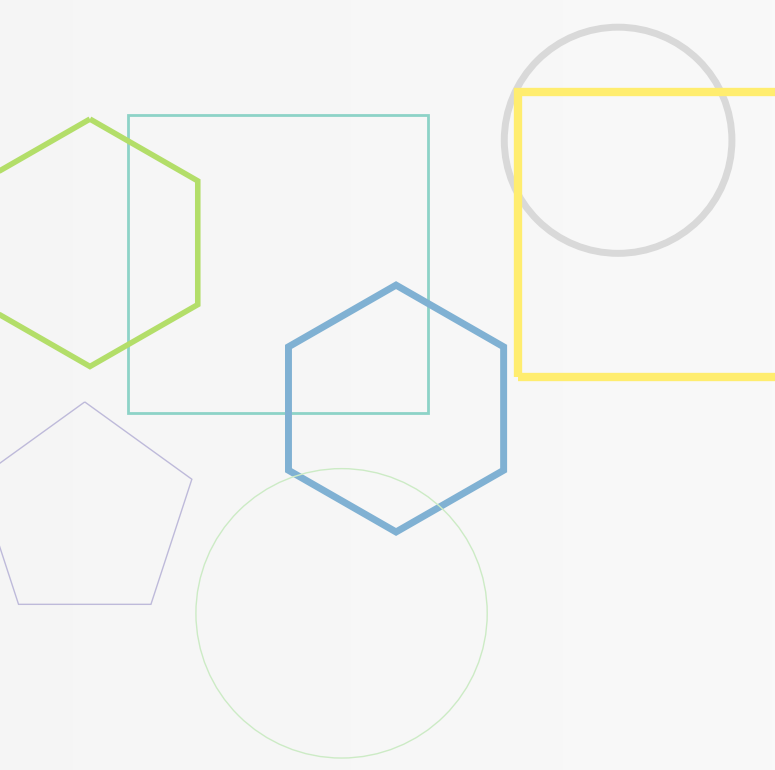[{"shape": "square", "thickness": 1, "radius": 0.97, "center": [0.358, 0.657]}, {"shape": "pentagon", "thickness": 0.5, "radius": 0.73, "center": [0.109, 0.333]}, {"shape": "hexagon", "thickness": 2.5, "radius": 0.8, "center": [0.511, 0.469]}, {"shape": "hexagon", "thickness": 2, "radius": 0.8, "center": [0.116, 0.685]}, {"shape": "circle", "thickness": 2.5, "radius": 0.73, "center": [0.798, 0.818]}, {"shape": "circle", "thickness": 0.5, "radius": 0.94, "center": [0.441, 0.203]}, {"shape": "square", "thickness": 3, "radius": 0.93, "center": [0.853, 0.695]}]